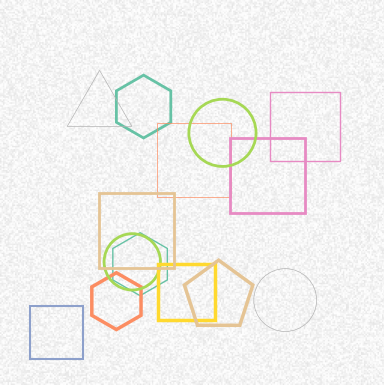[{"shape": "hexagon", "thickness": 1, "radius": 0.41, "center": [0.364, 0.314]}, {"shape": "hexagon", "thickness": 2, "radius": 0.41, "center": [0.373, 0.723]}, {"shape": "hexagon", "thickness": 2.5, "radius": 0.37, "center": [0.302, 0.218]}, {"shape": "square", "thickness": 0.5, "radius": 0.48, "center": [0.503, 0.584]}, {"shape": "square", "thickness": 1.5, "radius": 0.34, "center": [0.147, 0.137]}, {"shape": "square", "thickness": 2, "radius": 0.49, "center": [0.695, 0.543]}, {"shape": "square", "thickness": 1, "radius": 0.45, "center": [0.792, 0.672]}, {"shape": "circle", "thickness": 2, "radius": 0.37, "center": [0.344, 0.32]}, {"shape": "circle", "thickness": 2, "radius": 0.44, "center": [0.578, 0.655]}, {"shape": "square", "thickness": 2.5, "radius": 0.37, "center": [0.485, 0.241]}, {"shape": "square", "thickness": 2, "radius": 0.49, "center": [0.355, 0.402]}, {"shape": "pentagon", "thickness": 2.5, "radius": 0.47, "center": [0.568, 0.231]}, {"shape": "triangle", "thickness": 0.5, "radius": 0.49, "center": [0.259, 0.72]}, {"shape": "circle", "thickness": 0.5, "radius": 0.41, "center": [0.741, 0.221]}]